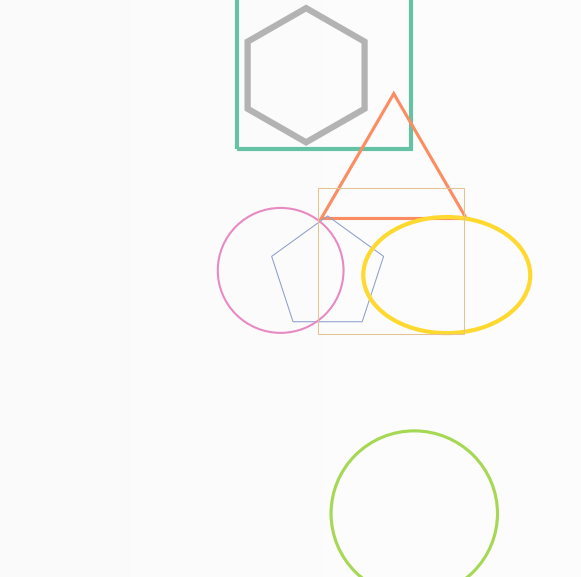[{"shape": "square", "thickness": 2, "radius": 0.75, "center": [0.558, 0.89]}, {"shape": "triangle", "thickness": 1.5, "radius": 0.72, "center": [0.677, 0.693]}, {"shape": "pentagon", "thickness": 0.5, "radius": 0.51, "center": [0.564, 0.524]}, {"shape": "circle", "thickness": 1, "radius": 0.54, "center": [0.483, 0.531]}, {"shape": "circle", "thickness": 1.5, "radius": 0.72, "center": [0.713, 0.11]}, {"shape": "oval", "thickness": 2, "radius": 0.72, "center": [0.769, 0.523]}, {"shape": "square", "thickness": 0.5, "radius": 0.63, "center": [0.673, 0.547]}, {"shape": "hexagon", "thickness": 3, "radius": 0.58, "center": [0.527, 0.869]}]